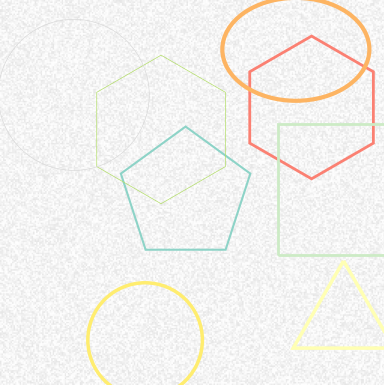[{"shape": "pentagon", "thickness": 1.5, "radius": 0.88, "center": [0.482, 0.494]}, {"shape": "triangle", "thickness": 2.5, "radius": 0.76, "center": [0.892, 0.171]}, {"shape": "hexagon", "thickness": 2, "radius": 0.93, "center": [0.809, 0.721]}, {"shape": "oval", "thickness": 3, "radius": 0.95, "center": [0.768, 0.872]}, {"shape": "hexagon", "thickness": 0.5, "radius": 0.96, "center": [0.418, 0.664]}, {"shape": "circle", "thickness": 0.5, "radius": 0.98, "center": [0.191, 0.754]}, {"shape": "square", "thickness": 2, "radius": 0.85, "center": [0.892, 0.508]}, {"shape": "circle", "thickness": 2.5, "radius": 0.74, "center": [0.377, 0.117]}]